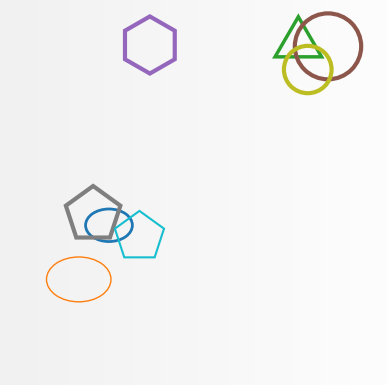[{"shape": "oval", "thickness": 2, "radius": 0.3, "center": [0.281, 0.415]}, {"shape": "oval", "thickness": 1, "radius": 0.42, "center": [0.203, 0.274]}, {"shape": "triangle", "thickness": 2.5, "radius": 0.35, "center": [0.77, 0.887]}, {"shape": "hexagon", "thickness": 3, "radius": 0.37, "center": [0.387, 0.883]}, {"shape": "circle", "thickness": 3, "radius": 0.43, "center": [0.846, 0.88]}, {"shape": "pentagon", "thickness": 3, "radius": 0.37, "center": [0.24, 0.443]}, {"shape": "circle", "thickness": 3, "radius": 0.31, "center": [0.794, 0.819]}, {"shape": "pentagon", "thickness": 1.5, "radius": 0.33, "center": [0.36, 0.386]}]